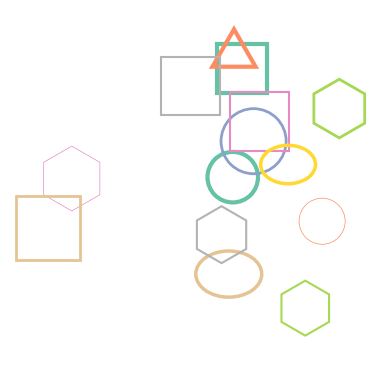[{"shape": "circle", "thickness": 3, "radius": 0.33, "center": [0.605, 0.54]}, {"shape": "square", "thickness": 3, "radius": 0.32, "center": [0.628, 0.822]}, {"shape": "triangle", "thickness": 3, "radius": 0.32, "center": [0.608, 0.859]}, {"shape": "circle", "thickness": 0.5, "radius": 0.3, "center": [0.837, 0.425]}, {"shape": "circle", "thickness": 2, "radius": 0.42, "center": [0.659, 0.633]}, {"shape": "hexagon", "thickness": 0.5, "radius": 0.42, "center": [0.186, 0.536]}, {"shape": "square", "thickness": 1.5, "radius": 0.39, "center": [0.673, 0.685]}, {"shape": "hexagon", "thickness": 2, "radius": 0.38, "center": [0.881, 0.718]}, {"shape": "hexagon", "thickness": 1.5, "radius": 0.36, "center": [0.793, 0.2]}, {"shape": "oval", "thickness": 2.5, "radius": 0.36, "center": [0.748, 0.573]}, {"shape": "oval", "thickness": 2.5, "radius": 0.43, "center": [0.594, 0.288]}, {"shape": "square", "thickness": 2, "radius": 0.41, "center": [0.125, 0.408]}, {"shape": "square", "thickness": 1.5, "radius": 0.38, "center": [0.495, 0.777]}, {"shape": "hexagon", "thickness": 1.5, "radius": 0.37, "center": [0.575, 0.39]}]